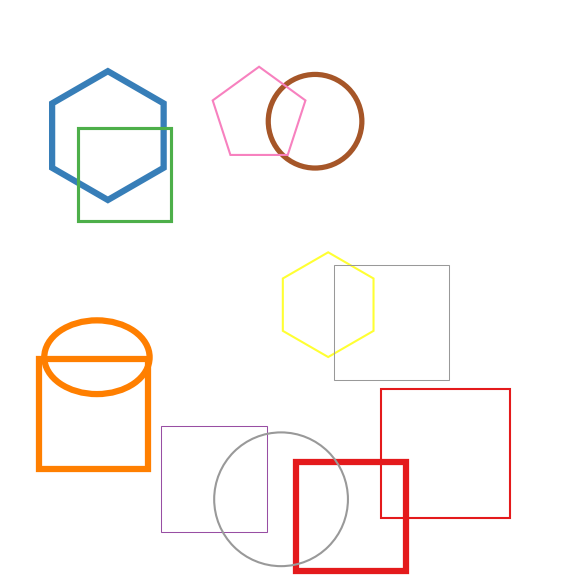[{"shape": "square", "thickness": 1, "radius": 0.56, "center": [0.771, 0.214]}, {"shape": "square", "thickness": 3, "radius": 0.47, "center": [0.608, 0.104]}, {"shape": "hexagon", "thickness": 3, "radius": 0.56, "center": [0.187, 0.764]}, {"shape": "square", "thickness": 1.5, "radius": 0.4, "center": [0.215, 0.698]}, {"shape": "square", "thickness": 0.5, "radius": 0.46, "center": [0.37, 0.17]}, {"shape": "square", "thickness": 3, "radius": 0.47, "center": [0.162, 0.282]}, {"shape": "oval", "thickness": 3, "radius": 0.46, "center": [0.168, 0.381]}, {"shape": "hexagon", "thickness": 1, "radius": 0.45, "center": [0.568, 0.472]}, {"shape": "circle", "thickness": 2.5, "radius": 0.41, "center": [0.546, 0.789]}, {"shape": "pentagon", "thickness": 1, "radius": 0.42, "center": [0.449, 0.799]}, {"shape": "square", "thickness": 0.5, "radius": 0.5, "center": [0.678, 0.441]}, {"shape": "circle", "thickness": 1, "radius": 0.58, "center": [0.487, 0.135]}]